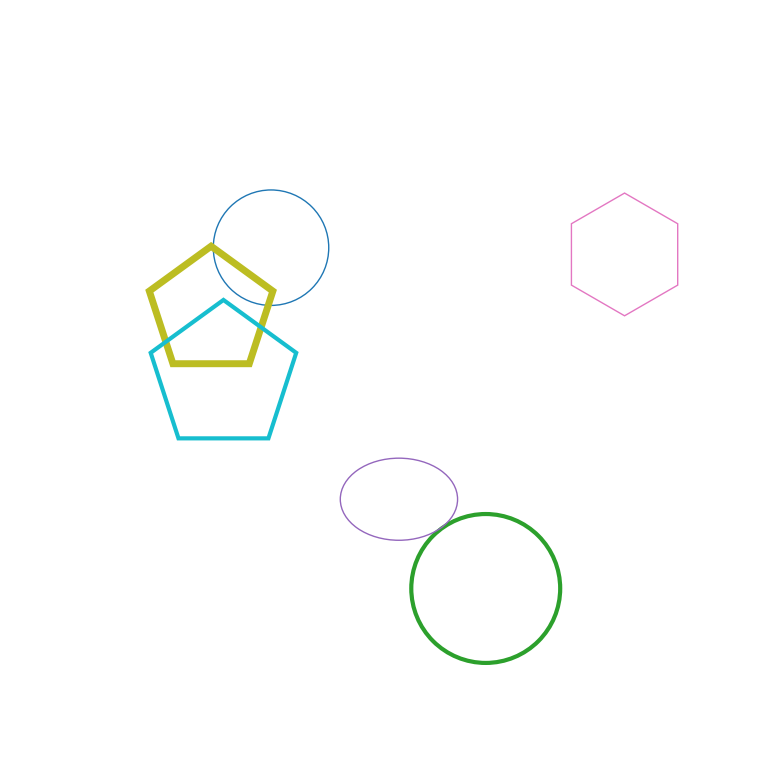[{"shape": "circle", "thickness": 0.5, "radius": 0.37, "center": [0.352, 0.678]}, {"shape": "circle", "thickness": 1.5, "radius": 0.48, "center": [0.631, 0.236]}, {"shape": "oval", "thickness": 0.5, "radius": 0.38, "center": [0.518, 0.352]}, {"shape": "hexagon", "thickness": 0.5, "radius": 0.4, "center": [0.811, 0.67]}, {"shape": "pentagon", "thickness": 2.5, "radius": 0.42, "center": [0.274, 0.596]}, {"shape": "pentagon", "thickness": 1.5, "radius": 0.5, "center": [0.29, 0.511]}]